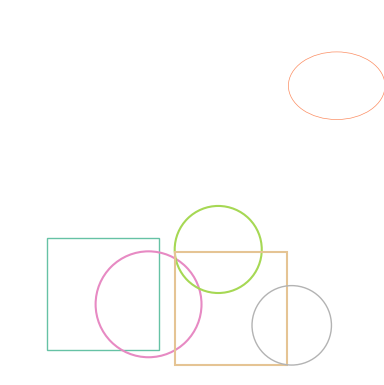[{"shape": "square", "thickness": 1, "radius": 0.73, "center": [0.268, 0.235]}, {"shape": "oval", "thickness": 0.5, "radius": 0.63, "center": [0.875, 0.777]}, {"shape": "circle", "thickness": 1.5, "radius": 0.69, "center": [0.386, 0.21]}, {"shape": "circle", "thickness": 1.5, "radius": 0.57, "center": [0.567, 0.352]}, {"shape": "square", "thickness": 1.5, "radius": 0.73, "center": [0.6, 0.198]}, {"shape": "circle", "thickness": 1, "radius": 0.52, "center": [0.758, 0.155]}]